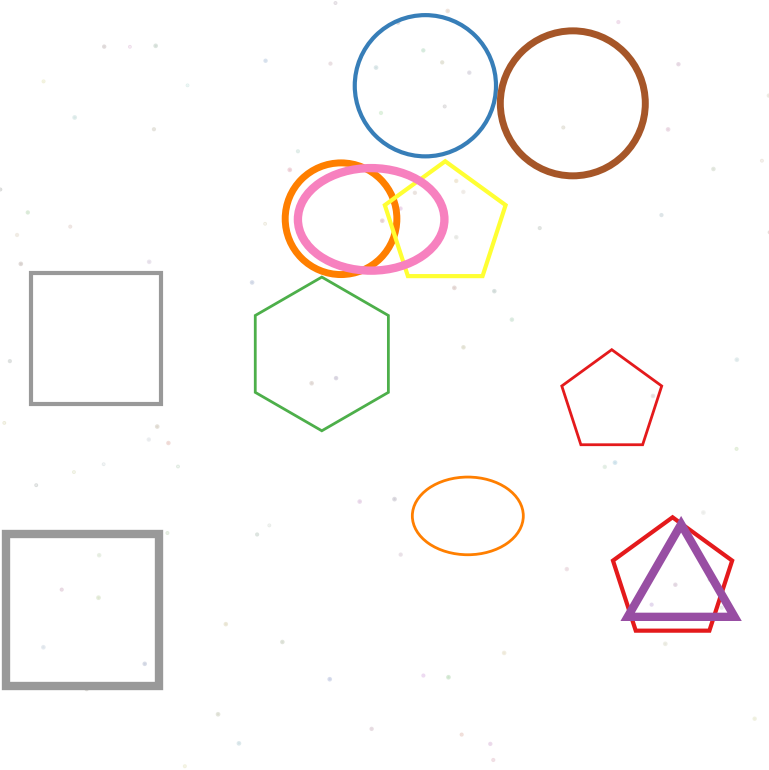[{"shape": "pentagon", "thickness": 1.5, "radius": 0.41, "center": [0.873, 0.247]}, {"shape": "pentagon", "thickness": 1, "radius": 0.34, "center": [0.794, 0.478]}, {"shape": "circle", "thickness": 1.5, "radius": 0.46, "center": [0.552, 0.889]}, {"shape": "hexagon", "thickness": 1, "radius": 0.5, "center": [0.418, 0.54]}, {"shape": "triangle", "thickness": 3, "radius": 0.4, "center": [0.885, 0.239]}, {"shape": "circle", "thickness": 2.5, "radius": 0.36, "center": [0.443, 0.716]}, {"shape": "oval", "thickness": 1, "radius": 0.36, "center": [0.608, 0.33]}, {"shape": "pentagon", "thickness": 1.5, "radius": 0.41, "center": [0.578, 0.708]}, {"shape": "circle", "thickness": 2.5, "radius": 0.47, "center": [0.744, 0.866]}, {"shape": "oval", "thickness": 3, "radius": 0.48, "center": [0.482, 0.715]}, {"shape": "square", "thickness": 3, "radius": 0.49, "center": [0.107, 0.207]}, {"shape": "square", "thickness": 1.5, "radius": 0.42, "center": [0.125, 0.56]}]